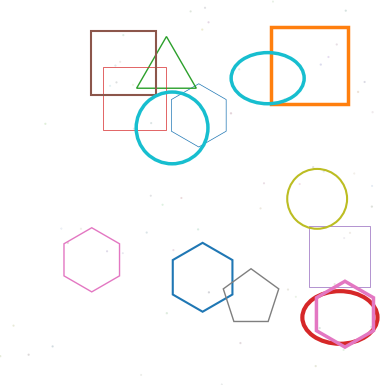[{"shape": "hexagon", "thickness": 1.5, "radius": 0.45, "center": [0.526, 0.28]}, {"shape": "hexagon", "thickness": 0.5, "radius": 0.41, "center": [0.516, 0.7]}, {"shape": "square", "thickness": 2.5, "radius": 0.5, "center": [0.805, 0.83]}, {"shape": "triangle", "thickness": 1, "radius": 0.45, "center": [0.432, 0.816]}, {"shape": "oval", "thickness": 3, "radius": 0.49, "center": [0.883, 0.175]}, {"shape": "square", "thickness": 0.5, "radius": 0.41, "center": [0.348, 0.744]}, {"shape": "square", "thickness": 0.5, "radius": 0.39, "center": [0.881, 0.333]}, {"shape": "square", "thickness": 1.5, "radius": 0.42, "center": [0.321, 0.837]}, {"shape": "hexagon", "thickness": 1, "radius": 0.42, "center": [0.238, 0.325]}, {"shape": "hexagon", "thickness": 2.5, "radius": 0.43, "center": [0.896, 0.184]}, {"shape": "pentagon", "thickness": 1, "radius": 0.38, "center": [0.652, 0.226]}, {"shape": "circle", "thickness": 1.5, "radius": 0.39, "center": [0.824, 0.483]}, {"shape": "oval", "thickness": 2.5, "radius": 0.47, "center": [0.695, 0.797]}, {"shape": "circle", "thickness": 2.5, "radius": 0.47, "center": [0.447, 0.668]}]